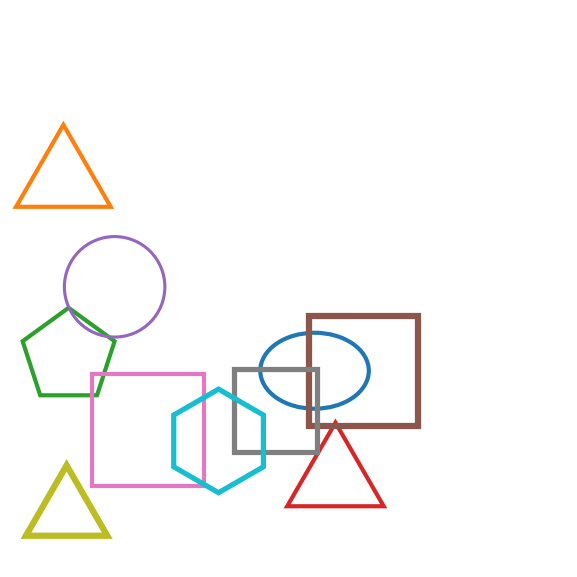[{"shape": "oval", "thickness": 2, "radius": 0.47, "center": [0.545, 0.357]}, {"shape": "triangle", "thickness": 2, "radius": 0.47, "center": [0.11, 0.688]}, {"shape": "pentagon", "thickness": 2, "radius": 0.42, "center": [0.119, 0.382]}, {"shape": "triangle", "thickness": 2, "radius": 0.48, "center": [0.581, 0.171]}, {"shape": "circle", "thickness": 1.5, "radius": 0.43, "center": [0.198, 0.502]}, {"shape": "square", "thickness": 3, "radius": 0.47, "center": [0.629, 0.357]}, {"shape": "square", "thickness": 2, "radius": 0.49, "center": [0.256, 0.254]}, {"shape": "square", "thickness": 2.5, "radius": 0.36, "center": [0.477, 0.289]}, {"shape": "triangle", "thickness": 3, "radius": 0.41, "center": [0.115, 0.112]}, {"shape": "hexagon", "thickness": 2.5, "radius": 0.45, "center": [0.378, 0.236]}]